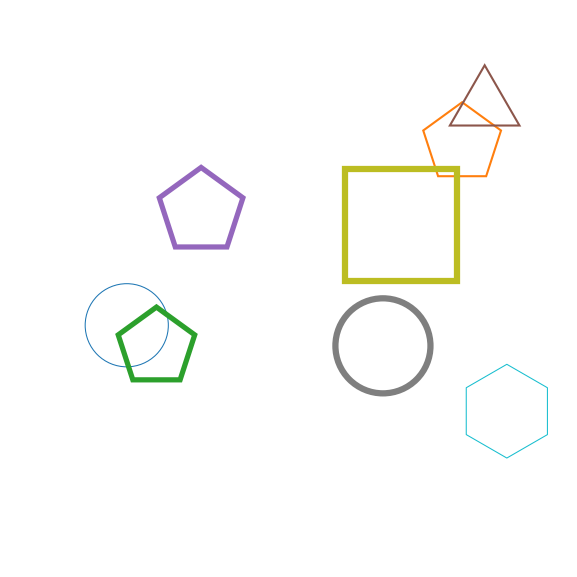[{"shape": "circle", "thickness": 0.5, "radius": 0.36, "center": [0.219, 0.436]}, {"shape": "pentagon", "thickness": 1, "radius": 0.35, "center": [0.8, 0.751]}, {"shape": "pentagon", "thickness": 2.5, "radius": 0.35, "center": [0.271, 0.398]}, {"shape": "pentagon", "thickness": 2.5, "radius": 0.38, "center": [0.348, 0.633]}, {"shape": "triangle", "thickness": 1, "radius": 0.35, "center": [0.839, 0.817]}, {"shape": "circle", "thickness": 3, "radius": 0.41, "center": [0.663, 0.4]}, {"shape": "square", "thickness": 3, "radius": 0.48, "center": [0.694, 0.609]}, {"shape": "hexagon", "thickness": 0.5, "radius": 0.41, "center": [0.878, 0.287]}]